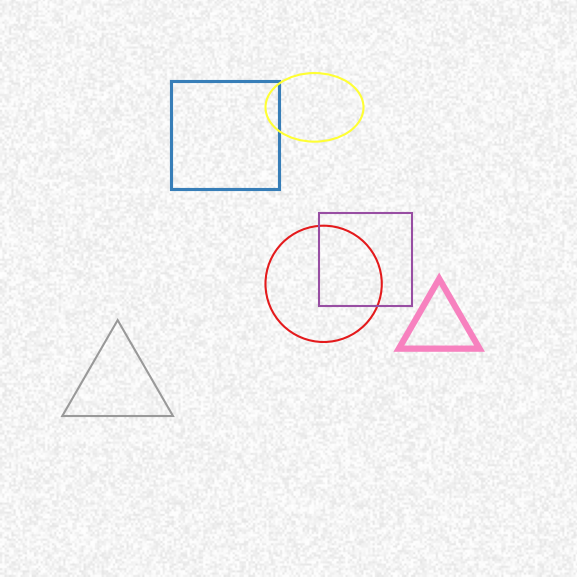[{"shape": "circle", "thickness": 1, "radius": 0.5, "center": [0.56, 0.508]}, {"shape": "square", "thickness": 1.5, "radius": 0.47, "center": [0.389, 0.765]}, {"shape": "square", "thickness": 1, "radius": 0.4, "center": [0.633, 0.55]}, {"shape": "oval", "thickness": 1, "radius": 0.42, "center": [0.545, 0.813]}, {"shape": "triangle", "thickness": 3, "radius": 0.4, "center": [0.761, 0.436]}, {"shape": "triangle", "thickness": 1, "radius": 0.55, "center": [0.204, 0.334]}]